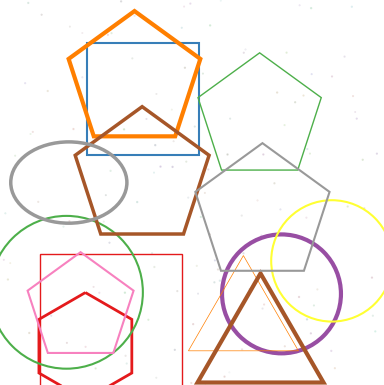[{"shape": "square", "thickness": 1, "radius": 0.92, "center": [0.288, 0.155]}, {"shape": "hexagon", "thickness": 2, "radius": 0.7, "center": [0.222, 0.101]}, {"shape": "square", "thickness": 1.5, "radius": 0.72, "center": [0.372, 0.743]}, {"shape": "pentagon", "thickness": 1, "radius": 0.84, "center": [0.674, 0.694]}, {"shape": "circle", "thickness": 1.5, "radius": 0.99, "center": [0.173, 0.241]}, {"shape": "circle", "thickness": 3, "radius": 0.77, "center": [0.731, 0.237]}, {"shape": "triangle", "thickness": 0.5, "radius": 0.82, "center": [0.632, 0.171]}, {"shape": "pentagon", "thickness": 3, "radius": 0.9, "center": [0.349, 0.791]}, {"shape": "circle", "thickness": 1.5, "radius": 0.79, "center": [0.862, 0.322]}, {"shape": "triangle", "thickness": 3, "radius": 0.94, "center": [0.677, 0.101]}, {"shape": "pentagon", "thickness": 2.5, "radius": 0.91, "center": [0.369, 0.54]}, {"shape": "pentagon", "thickness": 1.5, "radius": 0.72, "center": [0.209, 0.2]}, {"shape": "pentagon", "thickness": 1.5, "radius": 0.92, "center": [0.682, 0.445]}, {"shape": "oval", "thickness": 2.5, "radius": 0.75, "center": [0.179, 0.526]}]